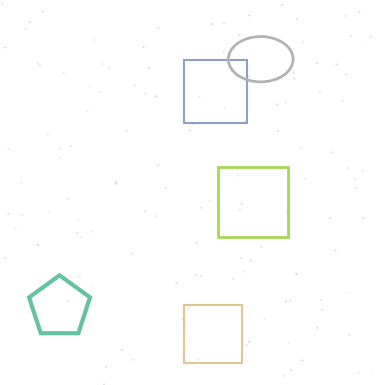[{"shape": "pentagon", "thickness": 3, "radius": 0.42, "center": [0.155, 0.202]}, {"shape": "square", "thickness": 1.5, "radius": 0.41, "center": [0.56, 0.762]}, {"shape": "square", "thickness": 2, "radius": 0.46, "center": [0.657, 0.476]}, {"shape": "square", "thickness": 1.5, "radius": 0.38, "center": [0.553, 0.133]}, {"shape": "oval", "thickness": 2, "radius": 0.42, "center": [0.677, 0.846]}]